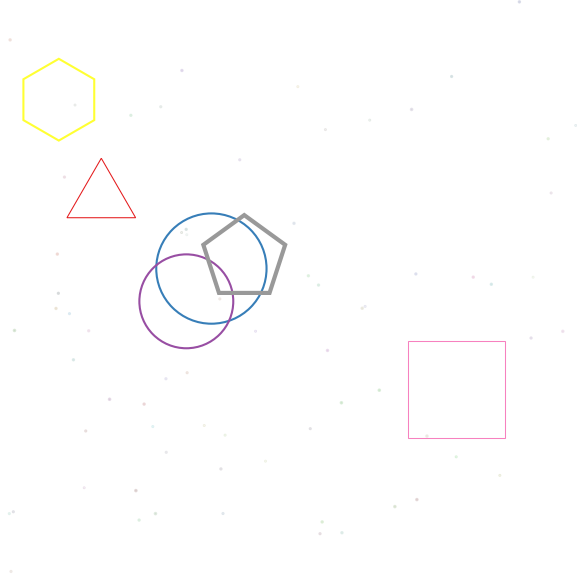[{"shape": "triangle", "thickness": 0.5, "radius": 0.34, "center": [0.175, 0.656]}, {"shape": "circle", "thickness": 1, "radius": 0.48, "center": [0.366, 0.534]}, {"shape": "circle", "thickness": 1, "radius": 0.41, "center": [0.323, 0.477]}, {"shape": "hexagon", "thickness": 1, "radius": 0.35, "center": [0.102, 0.827]}, {"shape": "square", "thickness": 0.5, "radius": 0.42, "center": [0.791, 0.325]}, {"shape": "pentagon", "thickness": 2, "radius": 0.37, "center": [0.423, 0.552]}]